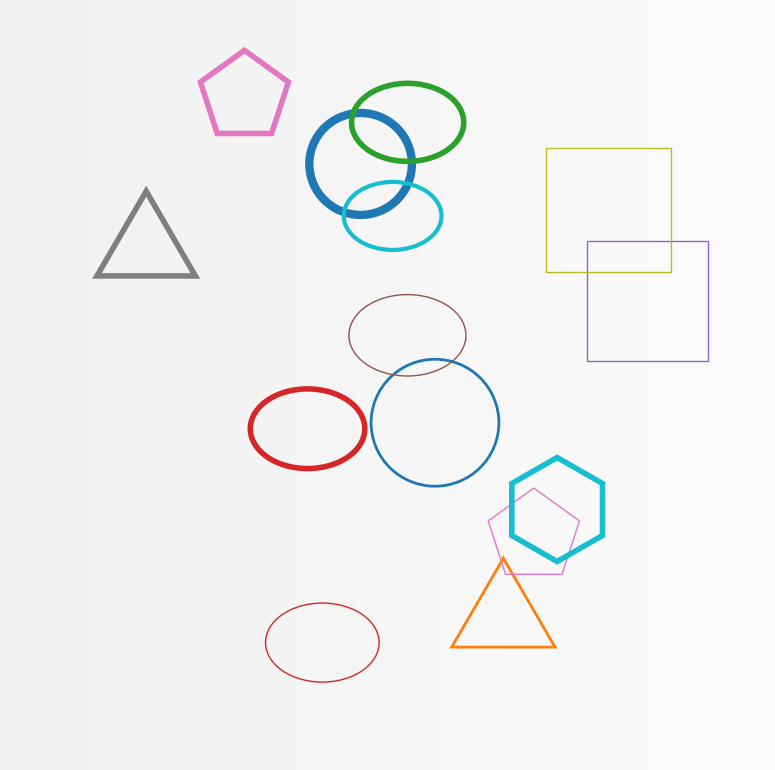[{"shape": "circle", "thickness": 1, "radius": 0.41, "center": [0.561, 0.451]}, {"shape": "circle", "thickness": 3, "radius": 0.33, "center": [0.465, 0.787]}, {"shape": "triangle", "thickness": 1, "radius": 0.38, "center": [0.65, 0.198]}, {"shape": "oval", "thickness": 2, "radius": 0.36, "center": [0.526, 0.841]}, {"shape": "oval", "thickness": 0.5, "radius": 0.37, "center": [0.416, 0.165]}, {"shape": "oval", "thickness": 2, "radius": 0.37, "center": [0.397, 0.443]}, {"shape": "square", "thickness": 0.5, "radius": 0.39, "center": [0.835, 0.609]}, {"shape": "oval", "thickness": 0.5, "radius": 0.38, "center": [0.526, 0.565]}, {"shape": "pentagon", "thickness": 2, "radius": 0.3, "center": [0.315, 0.875]}, {"shape": "pentagon", "thickness": 0.5, "radius": 0.31, "center": [0.689, 0.304]}, {"shape": "triangle", "thickness": 2, "radius": 0.37, "center": [0.189, 0.678]}, {"shape": "square", "thickness": 0.5, "radius": 0.4, "center": [0.786, 0.727]}, {"shape": "hexagon", "thickness": 2, "radius": 0.34, "center": [0.719, 0.338]}, {"shape": "oval", "thickness": 1.5, "radius": 0.32, "center": [0.507, 0.72]}]